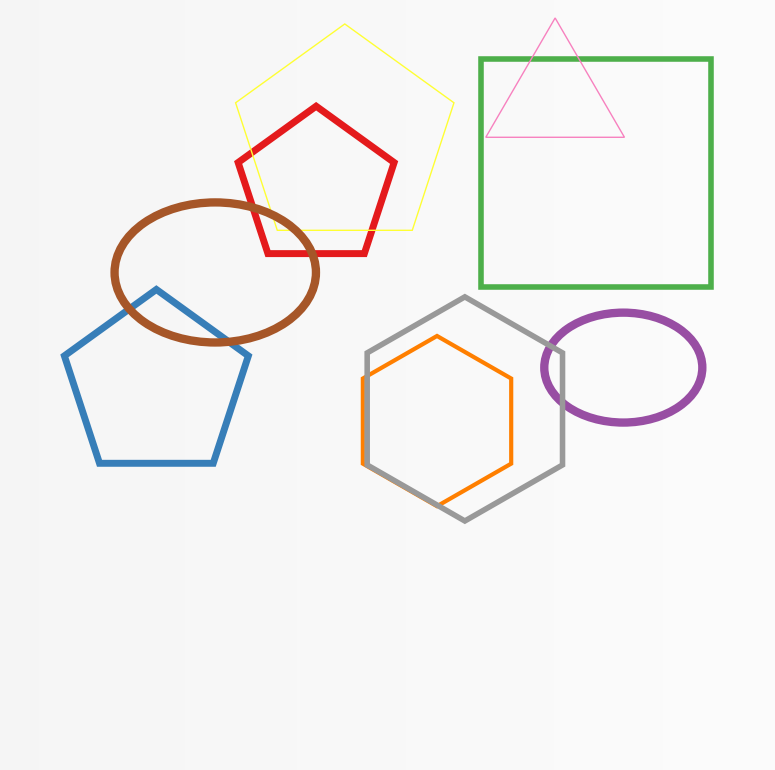[{"shape": "pentagon", "thickness": 2.5, "radius": 0.53, "center": [0.408, 0.756]}, {"shape": "pentagon", "thickness": 2.5, "radius": 0.62, "center": [0.202, 0.499]}, {"shape": "square", "thickness": 2, "radius": 0.74, "center": [0.769, 0.776]}, {"shape": "oval", "thickness": 3, "radius": 0.51, "center": [0.804, 0.523]}, {"shape": "hexagon", "thickness": 1.5, "radius": 0.55, "center": [0.564, 0.453]}, {"shape": "pentagon", "thickness": 0.5, "radius": 0.74, "center": [0.445, 0.821]}, {"shape": "oval", "thickness": 3, "radius": 0.65, "center": [0.278, 0.646]}, {"shape": "triangle", "thickness": 0.5, "radius": 0.52, "center": [0.716, 0.873]}, {"shape": "hexagon", "thickness": 2, "radius": 0.73, "center": [0.6, 0.469]}]